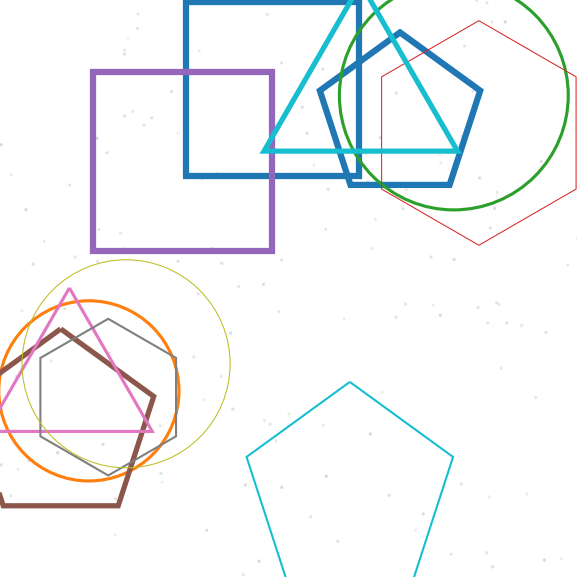[{"shape": "pentagon", "thickness": 3, "radius": 0.73, "center": [0.693, 0.797]}, {"shape": "square", "thickness": 3, "radius": 0.75, "center": [0.472, 0.845]}, {"shape": "circle", "thickness": 1.5, "radius": 0.78, "center": [0.154, 0.322]}, {"shape": "circle", "thickness": 1.5, "radius": 0.99, "center": [0.786, 0.834]}, {"shape": "hexagon", "thickness": 0.5, "radius": 0.97, "center": [0.829, 0.769]}, {"shape": "square", "thickness": 3, "radius": 0.78, "center": [0.317, 0.719]}, {"shape": "pentagon", "thickness": 2.5, "radius": 0.85, "center": [0.105, 0.26]}, {"shape": "triangle", "thickness": 1.5, "radius": 0.83, "center": [0.12, 0.335]}, {"shape": "hexagon", "thickness": 1, "radius": 0.68, "center": [0.187, 0.311]}, {"shape": "circle", "thickness": 0.5, "radius": 0.9, "center": [0.218, 0.369]}, {"shape": "triangle", "thickness": 2.5, "radius": 0.97, "center": [0.625, 0.834]}, {"shape": "pentagon", "thickness": 1, "radius": 0.94, "center": [0.606, 0.15]}]